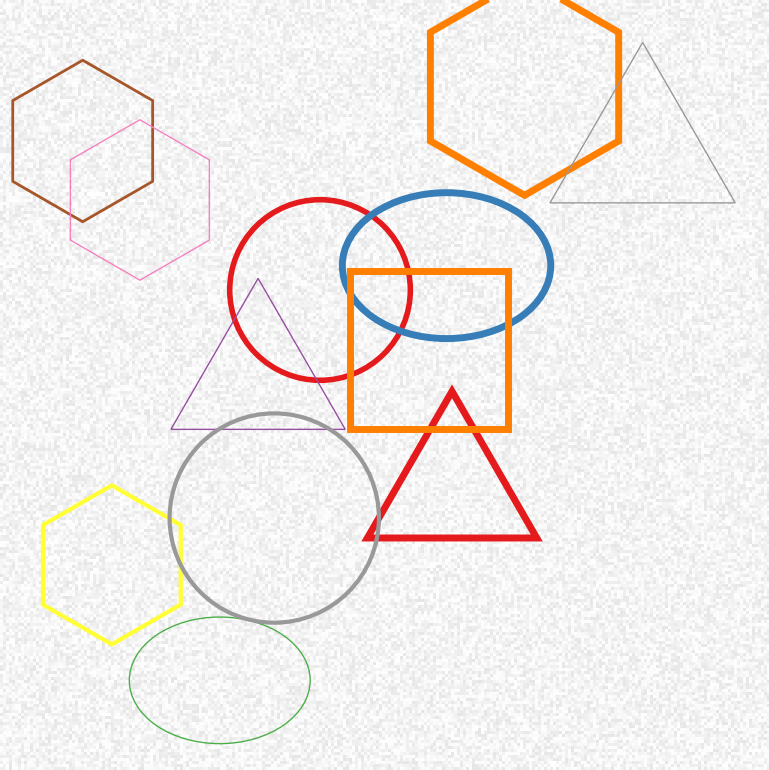[{"shape": "triangle", "thickness": 2.5, "radius": 0.64, "center": [0.587, 0.365]}, {"shape": "circle", "thickness": 2, "radius": 0.59, "center": [0.416, 0.623]}, {"shape": "oval", "thickness": 2.5, "radius": 0.68, "center": [0.58, 0.655]}, {"shape": "oval", "thickness": 0.5, "radius": 0.59, "center": [0.285, 0.116]}, {"shape": "triangle", "thickness": 0.5, "radius": 0.65, "center": [0.335, 0.508]}, {"shape": "hexagon", "thickness": 2.5, "radius": 0.71, "center": [0.681, 0.887]}, {"shape": "square", "thickness": 2.5, "radius": 0.51, "center": [0.557, 0.545]}, {"shape": "hexagon", "thickness": 1.5, "radius": 0.52, "center": [0.145, 0.266]}, {"shape": "hexagon", "thickness": 1, "radius": 0.52, "center": [0.107, 0.817]}, {"shape": "hexagon", "thickness": 0.5, "radius": 0.52, "center": [0.182, 0.74]}, {"shape": "triangle", "thickness": 0.5, "radius": 0.69, "center": [0.835, 0.806]}, {"shape": "circle", "thickness": 1.5, "radius": 0.68, "center": [0.356, 0.327]}]